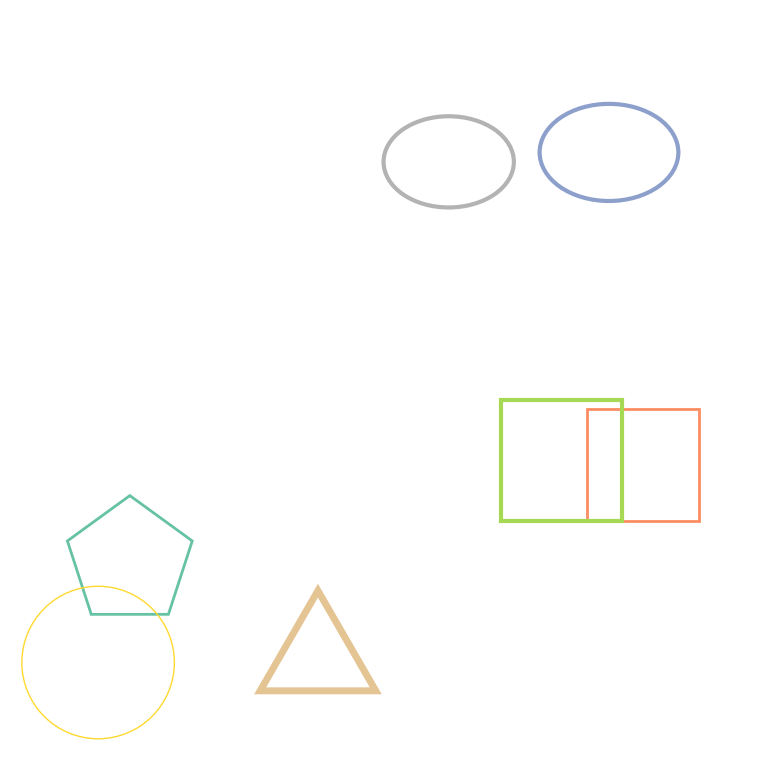[{"shape": "pentagon", "thickness": 1, "radius": 0.43, "center": [0.169, 0.271]}, {"shape": "square", "thickness": 1, "radius": 0.37, "center": [0.835, 0.396]}, {"shape": "oval", "thickness": 1.5, "radius": 0.45, "center": [0.791, 0.802]}, {"shape": "square", "thickness": 1.5, "radius": 0.39, "center": [0.73, 0.402]}, {"shape": "circle", "thickness": 0.5, "radius": 0.5, "center": [0.127, 0.14]}, {"shape": "triangle", "thickness": 2.5, "radius": 0.43, "center": [0.413, 0.146]}, {"shape": "oval", "thickness": 1.5, "radius": 0.42, "center": [0.583, 0.79]}]